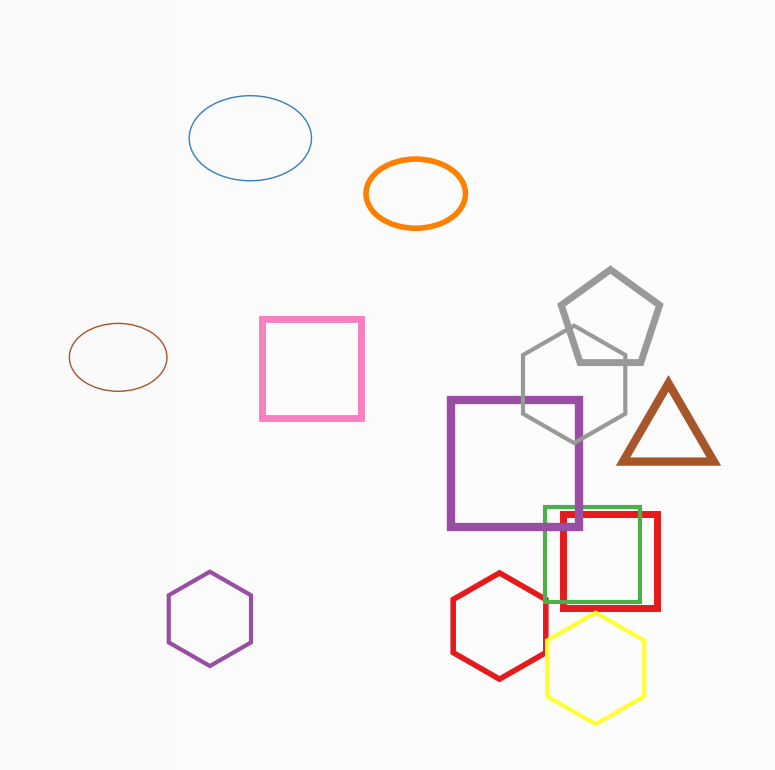[{"shape": "square", "thickness": 2.5, "radius": 0.3, "center": [0.787, 0.271]}, {"shape": "hexagon", "thickness": 2, "radius": 0.35, "center": [0.645, 0.187]}, {"shape": "oval", "thickness": 0.5, "radius": 0.39, "center": [0.323, 0.82]}, {"shape": "square", "thickness": 1.5, "radius": 0.31, "center": [0.765, 0.28]}, {"shape": "square", "thickness": 3, "radius": 0.41, "center": [0.665, 0.398]}, {"shape": "hexagon", "thickness": 1.5, "radius": 0.31, "center": [0.271, 0.196]}, {"shape": "oval", "thickness": 2, "radius": 0.32, "center": [0.536, 0.748]}, {"shape": "hexagon", "thickness": 1.5, "radius": 0.36, "center": [0.769, 0.132]}, {"shape": "triangle", "thickness": 3, "radius": 0.34, "center": [0.863, 0.434]}, {"shape": "oval", "thickness": 0.5, "radius": 0.31, "center": [0.152, 0.536]}, {"shape": "square", "thickness": 2.5, "radius": 0.32, "center": [0.402, 0.521]}, {"shape": "hexagon", "thickness": 1.5, "radius": 0.38, "center": [0.741, 0.501]}, {"shape": "pentagon", "thickness": 2.5, "radius": 0.33, "center": [0.788, 0.583]}]